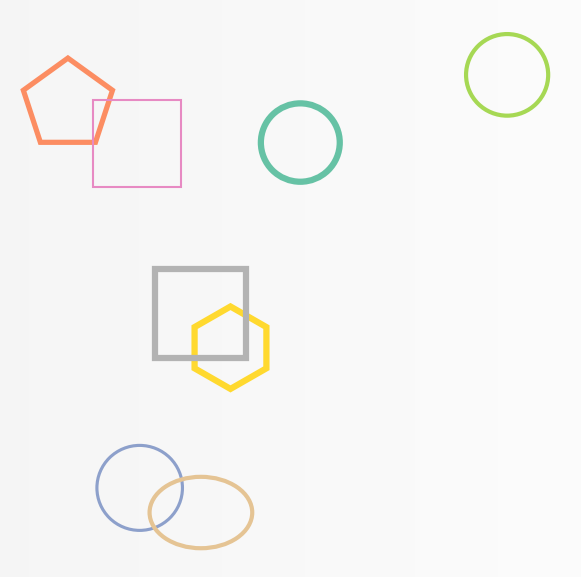[{"shape": "circle", "thickness": 3, "radius": 0.34, "center": [0.517, 0.752]}, {"shape": "pentagon", "thickness": 2.5, "radius": 0.4, "center": [0.117, 0.818]}, {"shape": "circle", "thickness": 1.5, "radius": 0.37, "center": [0.24, 0.154]}, {"shape": "square", "thickness": 1, "radius": 0.38, "center": [0.235, 0.75]}, {"shape": "circle", "thickness": 2, "radius": 0.35, "center": [0.872, 0.869]}, {"shape": "hexagon", "thickness": 3, "radius": 0.36, "center": [0.397, 0.397]}, {"shape": "oval", "thickness": 2, "radius": 0.44, "center": [0.346, 0.112]}, {"shape": "square", "thickness": 3, "radius": 0.39, "center": [0.345, 0.456]}]